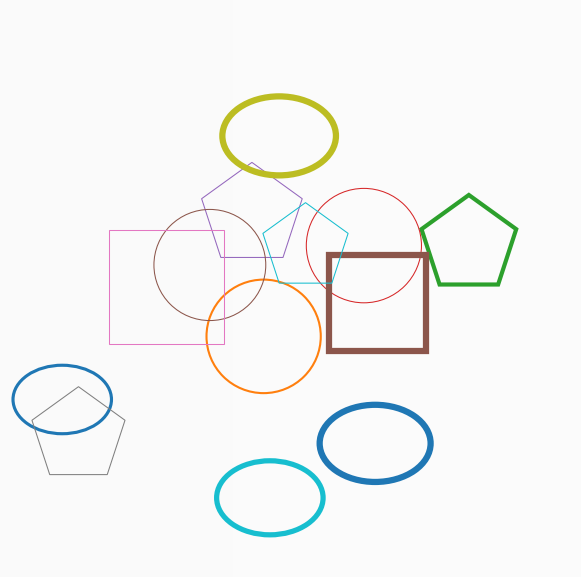[{"shape": "oval", "thickness": 3, "radius": 0.48, "center": [0.645, 0.231]}, {"shape": "oval", "thickness": 1.5, "radius": 0.42, "center": [0.107, 0.307]}, {"shape": "circle", "thickness": 1, "radius": 0.49, "center": [0.454, 0.417]}, {"shape": "pentagon", "thickness": 2, "radius": 0.43, "center": [0.807, 0.576]}, {"shape": "circle", "thickness": 0.5, "radius": 0.5, "center": [0.626, 0.574]}, {"shape": "pentagon", "thickness": 0.5, "radius": 0.45, "center": [0.433, 0.627]}, {"shape": "circle", "thickness": 0.5, "radius": 0.48, "center": [0.361, 0.54]}, {"shape": "square", "thickness": 3, "radius": 0.42, "center": [0.649, 0.474]}, {"shape": "square", "thickness": 0.5, "radius": 0.49, "center": [0.287, 0.502]}, {"shape": "pentagon", "thickness": 0.5, "radius": 0.42, "center": [0.135, 0.245]}, {"shape": "oval", "thickness": 3, "radius": 0.49, "center": [0.48, 0.764]}, {"shape": "oval", "thickness": 2.5, "radius": 0.46, "center": [0.464, 0.137]}, {"shape": "pentagon", "thickness": 0.5, "radius": 0.39, "center": [0.526, 0.571]}]